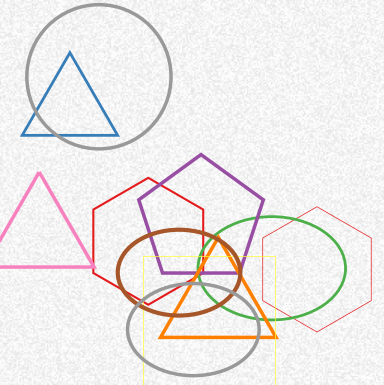[{"shape": "hexagon", "thickness": 0.5, "radius": 0.81, "center": [0.823, 0.3]}, {"shape": "hexagon", "thickness": 1.5, "radius": 0.82, "center": [0.385, 0.373]}, {"shape": "triangle", "thickness": 2, "radius": 0.72, "center": [0.182, 0.72]}, {"shape": "oval", "thickness": 2, "radius": 0.96, "center": [0.706, 0.303]}, {"shape": "pentagon", "thickness": 2.5, "radius": 0.85, "center": [0.522, 0.428]}, {"shape": "triangle", "thickness": 2.5, "radius": 0.87, "center": [0.567, 0.21]}, {"shape": "square", "thickness": 0.5, "radius": 0.86, "center": [0.543, 0.163]}, {"shape": "oval", "thickness": 3, "radius": 0.8, "center": [0.465, 0.292]}, {"shape": "triangle", "thickness": 2.5, "radius": 0.82, "center": [0.102, 0.389]}, {"shape": "oval", "thickness": 2.5, "radius": 0.85, "center": [0.502, 0.144]}, {"shape": "circle", "thickness": 2.5, "radius": 0.94, "center": [0.257, 0.801]}]